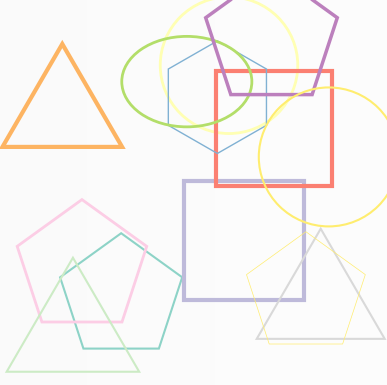[{"shape": "pentagon", "thickness": 1.5, "radius": 0.83, "center": [0.313, 0.229]}, {"shape": "circle", "thickness": 2, "radius": 0.89, "center": [0.591, 0.831]}, {"shape": "square", "thickness": 3, "radius": 0.77, "center": [0.629, 0.374]}, {"shape": "square", "thickness": 3, "radius": 0.75, "center": [0.707, 0.666]}, {"shape": "hexagon", "thickness": 1, "radius": 0.73, "center": [0.561, 0.748]}, {"shape": "triangle", "thickness": 3, "radius": 0.89, "center": [0.161, 0.708]}, {"shape": "oval", "thickness": 2, "radius": 0.84, "center": [0.482, 0.788]}, {"shape": "pentagon", "thickness": 2, "radius": 0.88, "center": [0.211, 0.306]}, {"shape": "triangle", "thickness": 1.5, "radius": 0.95, "center": [0.828, 0.215]}, {"shape": "pentagon", "thickness": 2.5, "radius": 0.89, "center": [0.701, 0.899]}, {"shape": "triangle", "thickness": 1.5, "radius": 0.99, "center": [0.188, 0.133]}, {"shape": "pentagon", "thickness": 0.5, "radius": 0.81, "center": [0.789, 0.237]}, {"shape": "circle", "thickness": 1.5, "radius": 0.9, "center": [0.848, 0.592]}]